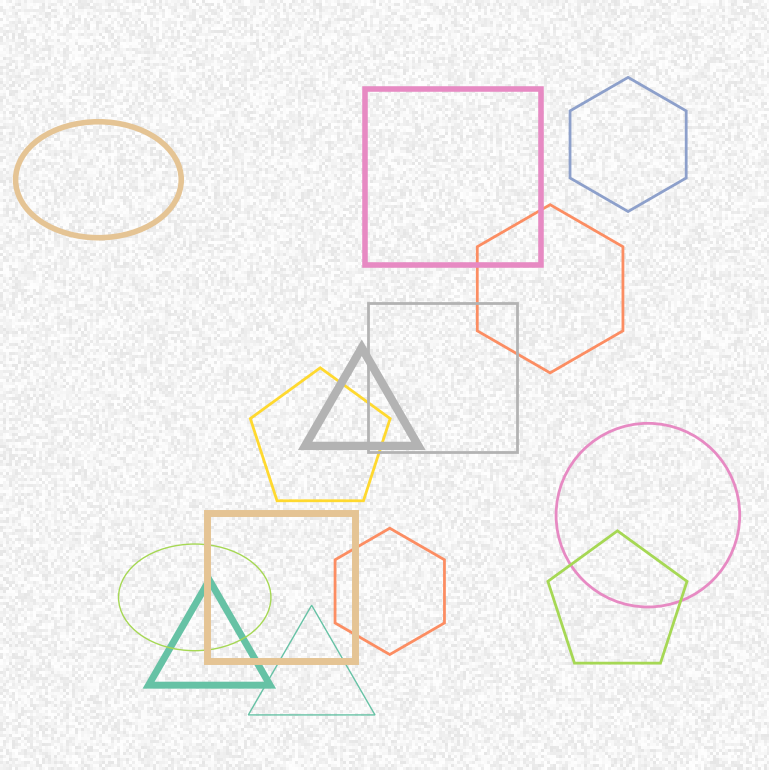[{"shape": "triangle", "thickness": 0.5, "radius": 0.47, "center": [0.405, 0.119]}, {"shape": "triangle", "thickness": 2.5, "radius": 0.46, "center": [0.272, 0.156]}, {"shape": "hexagon", "thickness": 1, "radius": 0.41, "center": [0.506, 0.232]}, {"shape": "hexagon", "thickness": 1, "radius": 0.55, "center": [0.714, 0.625]}, {"shape": "hexagon", "thickness": 1, "radius": 0.44, "center": [0.816, 0.812]}, {"shape": "square", "thickness": 2, "radius": 0.57, "center": [0.588, 0.77]}, {"shape": "circle", "thickness": 1, "radius": 0.6, "center": [0.841, 0.331]}, {"shape": "pentagon", "thickness": 1, "radius": 0.47, "center": [0.802, 0.216]}, {"shape": "oval", "thickness": 0.5, "radius": 0.49, "center": [0.253, 0.224]}, {"shape": "pentagon", "thickness": 1, "radius": 0.48, "center": [0.416, 0.427]}, {"shape": "oval", "thickness": 2, "radius": 0.54, "center": [0.128, 0.767]}, {"shape": "square", "thickness": 2.5, "radius": 0.48, "center": [0.365, 0.238]}, {"shape": "square", "thickness": 1, "radius": 0.48, "center": [0.575, 0.509]}, {"shape": "triangle", "thickness": 3, "radius": 0.42, "center": [0.47, 0.463]}]